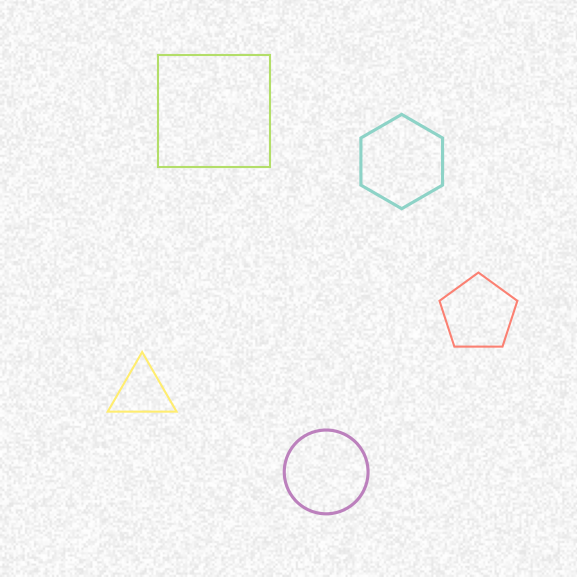[{"shape": "hexagon", "thickness": 1.5, "radius": 0.41, "center": [0.696, 0.719]}, {"shape": "pentagon", "thickness": 1, "radius": 0.35, "center": [0.828, 0.456]}, {"shape": "square", "thickness": 1, "radius": 0.48, "center": [0.37, 0.807]}, {"shape": "circle", "thickness": 1.5, "radius": 0.36, "center": [0.565, 0.182]}, {"shape": "triangle", "thickness": 1, "radius": 0.34, "center": [0.246, 0.321]}]